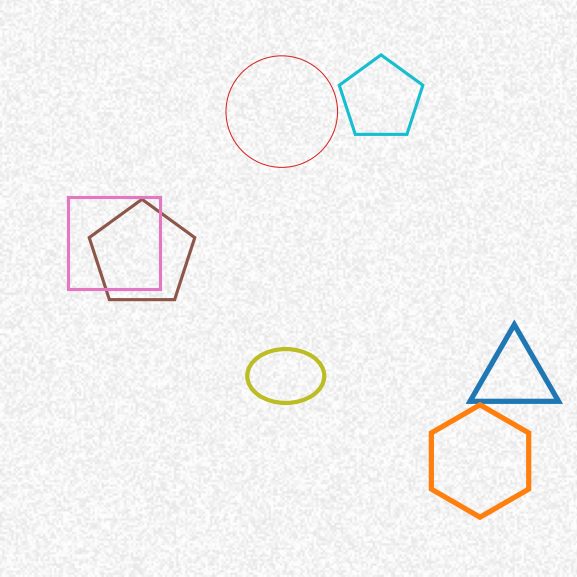[{"shape": "triangle", "thickness": 2.5, "radius": 0.44, "center": [0.891, 0.348]}, {"shape": "hexagon", "thickness": 2.5, "radius": 0.49, "center": [0.831, 0.201]}, {"shape": "circle", "thickness": 0.5, "radius": 0.48, "center": [0.488, 0.806]}, {"shape": "pentagon", "thickness": 1.5, "radius": 0.48, "center": [0.246, 0.558]}, {"shape": "square", "thickness": 1.5, "radius": 0.4, "center": [0.197, 0.578]}, {"shape": "oval", "thickness": 2, "radius": 0.33, "center": [0.495, 0.348]}, {"shape": "pentagon", "thickness": 1.5, "radius": 0.38, "center": [0.66, 0.828]}]